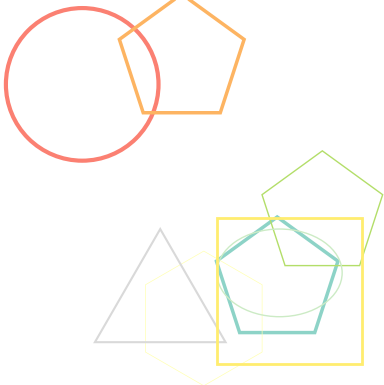[{"shape": "pentagon", "thickness": 2.5, "radius": 0.83, "center": [0.72, 0.27]}, {"shape": "hexagon", "thickness": 0.5, "radius": 0.87, "center": [0.529, 0.173]}, {"shape": "circle", "thickness": 3, "radius": 0.99, "center": [0.214, 0.781]}, {"shape": "pentagon", "thickness": 2.5, "radius": 0.85, "center": [0.472, 0.845]}, {"shape": "pentagon", "thickness": 1, "radius": 0.82, "center": [0.837, 0.443]}, {"shape": "triangle", "thickness": 1.5, "radius": 0.98, "center": [0.416, 0.209]}, {"shape": "oval", "thickness": 1, "radius": 0.81, "center": [0.726, 0.291]}, {"shape": "square", "thickness": 2, "radius": 0.94, "center": [0.752, 0.244]}]